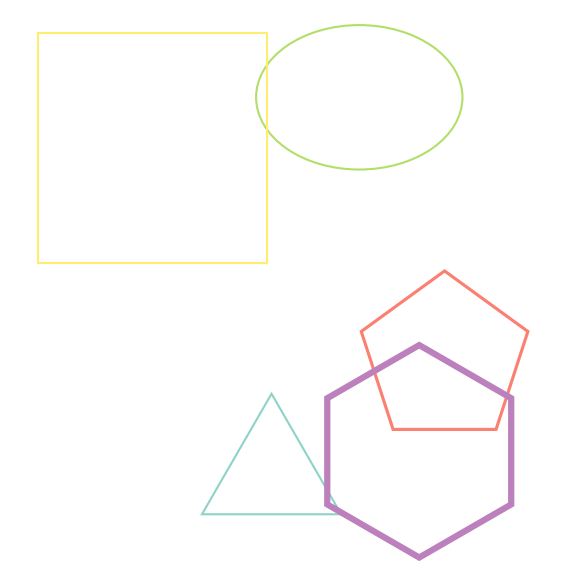[{"shape": "triangle", "thickness": 1, "radius": 0.7, "center": [0.47, 0.178]}, {"shape": "pentagon", "thickness": 1.5, "radius": 0.76, "center": [0.77, 0.378]}, {"shape": "oval", "thickness": 1, "radius": 0.89, "center": [0.622, 0.831]}, {"shape": "hexagon", "thickness": 3, "radius": 0.92, "center": [0.726, 0.218]}, {"shape": "square", "thickness": 1, "radius": 0.99, "center": [0.264, 0.743]}]